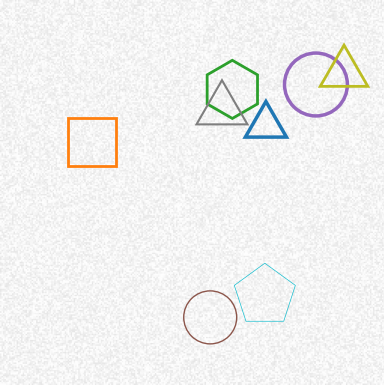[{"shape": "triangle", "thickness": 2.5, "radius": 0.31, "center": [0.691, 0.675]}, {"shape": "square", "thickness": 2, "radius": 0.31, "center": [0.238, 0.631]}, {"shape": "hexagon", "thickness": 2, "radius": 0.38, "center": [0.603, 0.768]}, {"shape": "circle", "thickness": 2.5, "radius": 0.41, "center": [0.821, 0.781]}, {"shape": "circle", "thickness": 1, "radius": 0.34, "center": [0.546, 0.176]}, {"shape": "triangle", "thickness": 1.5, "radius": 0.38, "center": [0.577, 0.715]}, {"shape": "triangle", "thickness": 2, "radius": 0.36, "center": [0.894, 0.811]}, {"shape": "pentagon", "thickness": 0.5, "radius": 0.42, "center": [0.688, 0.233]}]